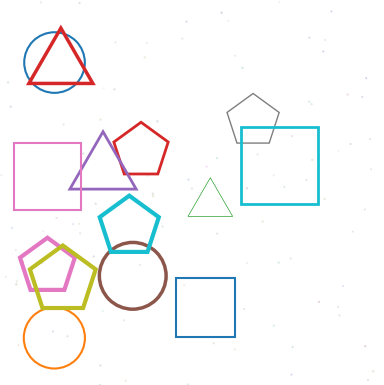[{"shape": "square", "thickness": 1.5, "radius": 0.38, "center": [0.533, 0.201]}, {"shape": "circle", "thickness": 1.5, "radius": 0.39, "center": [0.142, 0.838]}, {"shape": "circle", "thickness": 1.5, "radius": 0.4, "center": [0.141, 0.122]}, {"shape": "triangle", "thickness": 0.5, "radius": 0.34, "center": [0.546, 0.471]}, {"shape": "pentagon", "thickness": 2, "radius": 0.37, "center": [0.366, 0.608]}, {"shape": "triangle", "thickness": 2.5, "radius": 0.48, "center": [0.158, 0.831]}, {"shape": "triangle", "thickness": 2, "radius": 0.5, "center": [0.268, 0.559]}, {"shape": "circle", "thickness": 2.5, "radius": 0.43, "center": [0.345, 0.284]}, {"shape": "pentagon", "thickness": 3, "radius": 0.37, "center": [0.123, 0.308]}, {"shape": "square", "thickness": 1.5, "radius": 0.44, "center": [0.124, 0.542]}, {"shape": "pentagon", "thickness": 1, "radius": 0.36, "center": [0.657, 0.686]}, {"shape": "pentagon", "thickness": 3, "radius": 0.45, "center": [0.163, 0.273]}, {"shape": "pentagon", "thickness": 3, "radius": 0.4, "center": [0.336, 0.411]}, {"shape": "square", "thickness": 2, "radius": 0.5, "center": [0.727, 0.569]}]